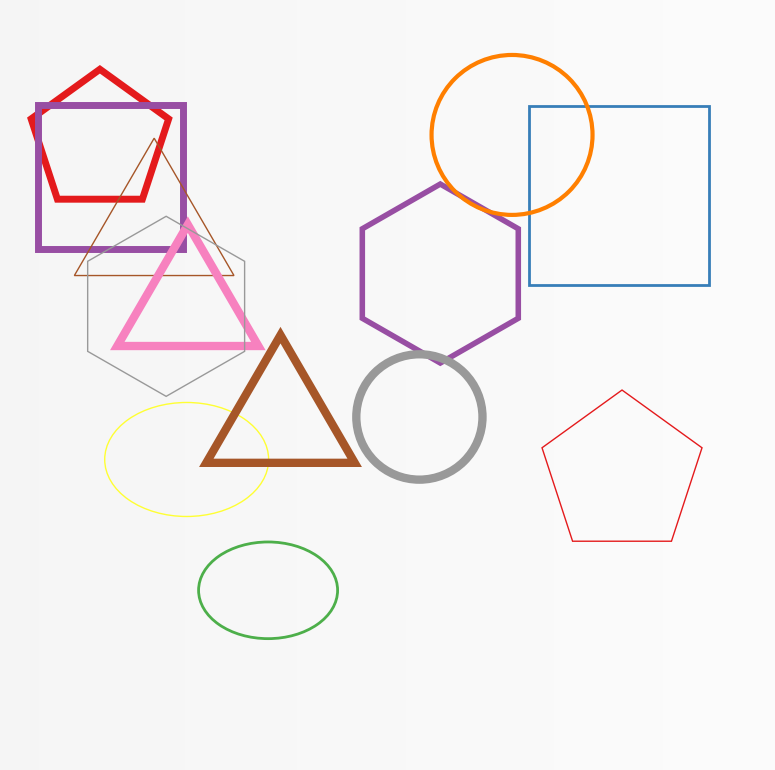[{"shape": "pentagon", "thickness": 2.5, "radius": 0.47, "center": [0.129, 0.817]}, {"shape": "pentagon", "thickness": 0.5, "radius": 0.54, "center": [0.803, 0.385]}, {"shape": "square", "thickness": 1, "radius": 0.58, "center": [0.799, 0.747]}, {"shape": "oval", "thickness": 1, "radius": 0.45, "center": [0.346, 0.233]}, {"shape": "hexagon", "thickness": 2, "radius": 0.58, "center": [0.568, 0.645]}, {"shape": "square", "thickness": 2.5, "radius": 0.47, "center": [0.143, 0.77]}, {"shape": "circle", "thickness": 1.5, "radius": 0.52, "center": [0.661, 0.825]}, {"shape": "oval", "thickness": 0.5, "radius": 0.53, "center": [0.241, 0.403]}, {"shape": "triangle", "thickness": 0.5, "radius": 0.59, "center": [0.199, 0.702]}, {"shape": "triangle", "thickness": 3, "radius": 0.55, "center": [0.362, 0.454]}, {"shape": "triangle", "thickness": 3, "radius": 0.53, "center": [0.242, 0.603]}, {"shape": "circle", "thickness": 3, "radius": 0.41, "center": [0.541, 0.458]}, {"shape": "hexagon", "thickness": 0.5, "radius": 0.58, "center": [0.214, 0.602]}]